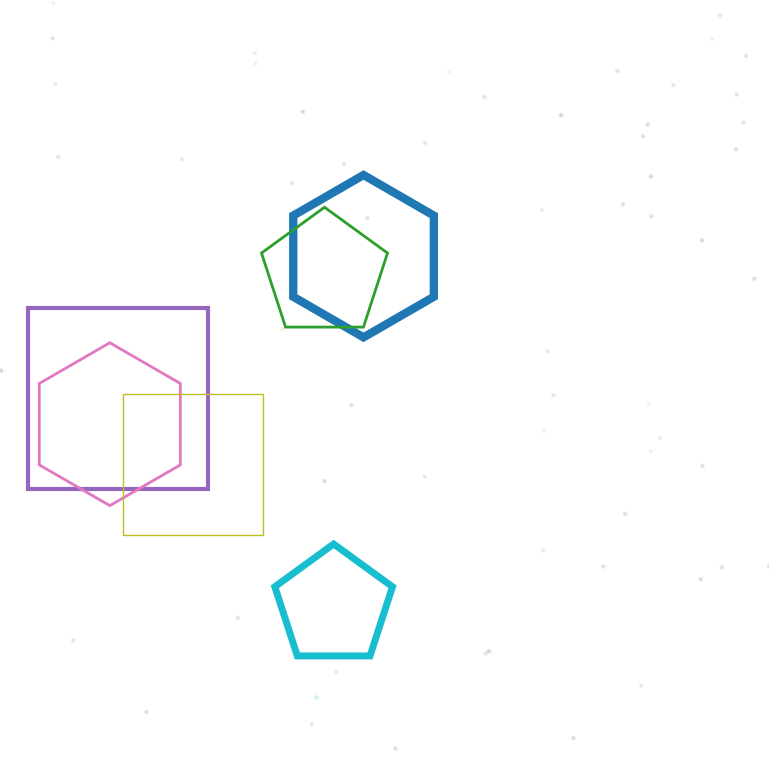[{"shape": "hexagon", "thickness": 3, "radius": 0.53, "center": [0.472, 0.667]}, {"shape": "pentagon", "thickness": 1, "radius": 0.43, "center": [0.421, 0.645]}, {"shape": "square", "thickness": 1.5, "radius": 0.58, "center": [0.153, 0.482]}, {"shape": "hexagon", "thickness": 1, "radius": 0.53, "center": [0.143, 0.449]}, {"shape": "square", "thickness": 0.5, "radius": 0.45, "center": [0.251, 0.397]}, {"shape": "pentagon", "thickness": 2.5, "radius": 0.4, "center": [0.433, 0.213]}]